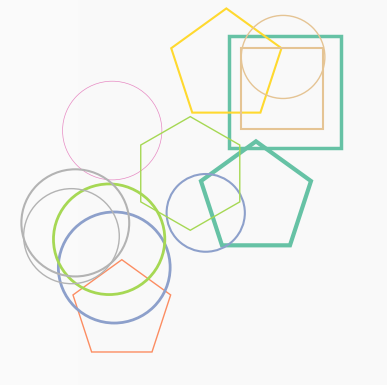[{"shape": "pentagon", "thickness": 3, "radius": 0.75, "center": [0.661, 0.484]}, {"shape": "square", "thickness": 2.5, "radius": 0.73, "center": [0.735, 0.762]}, {"shape": "pentagon", "thickness": 1, "radius": 0.66, "center": [0.314, 0.193]}, {"shape": "circle", "thickness": 1.5, "radius": 0.5, "center": [0.531, 0.447]}, {"shape": "circle", "thickness": 2, "radius": 0.72, "center": [0.295, 0.305]}, {"shape": "circle", "thickness": 0.5, "radius": 0.64, "center": [0.29, 0.661]}, {"shape": "circle", "thickness": 2, "radius": 0.72, "center": [0.282, 0.379]}, {"shape": "hexagon", "thickness": 1, "radius": 0.74, "center": [0.491, 0.549]}, {"shape": "pentagon", "thickness": 1.5, "radius": 0.75, "center": [0.584, 0.829]}, {"shape": "square", "thickness": 1.5, "radius": 0.53, "center": [0.728, 0.769]}, {"shape": "circle", "thickness": 1, "radius": 0.54, "center": [0.731, 0.852]}, {"shape": "circle", "thickness": 1.5, "radius": 0.7, "center": [0.194, 0.421]}, {"shape": "circle", "thickness": 1, "radius": 0.62, "center": [0.184, 0.387]}]